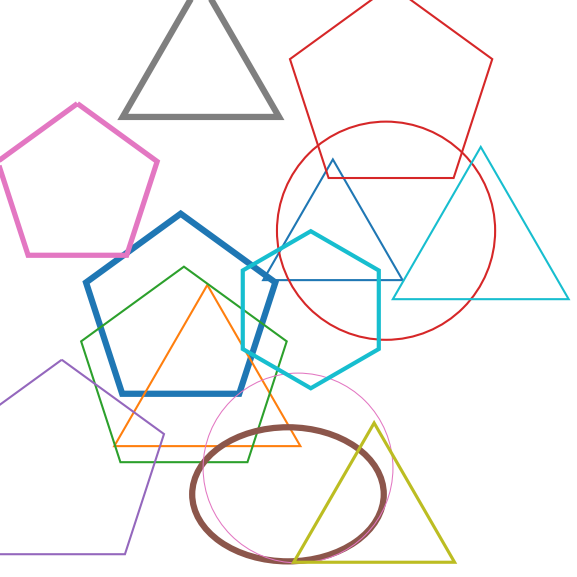[{"shape": "pentagon", "thickness": 3, "radius": 0.86, "center": [0.313, 0.457]}, {"shape": "triangle", "thickness": 1, "radius": 0.7, "center": [0.576, 0.584]}, {"shape": "triangle", "thickness": 1, "radius": 0.93, "center": [0.359, 0.32]}, {"shape": "pentagon", "thickness": 1, "radius": 0.94, "center": [0.318, 0.35]}, {"shape": "circle", "thickness": 1, "radius": 0.94, "center": [0.668, 0.6]}, {"shape": "pentagon", "thickness": 1, "radius": 0.92, "center": [0.677, 0.84]}, {"shape": "pentagon", "thickness": 1, "radius": 0.93, "center": [0.107, 0.19]}, {"shape": "oval", "thickness": 3, "radius": 0.83, "center": [0.499, 0.143]}, {"shape": "circle", "thickness": 0.5, "radius": 0.82, "center": [0.516, 0.189]}, {"shape": "pentagon", "thickness": 2.5, "radius": 0.73, "center": [0.134, 0.675]}, {"shape": "triangle", "thickness": 3, "radius": 0.78, "center": [0.348, 0.875]}, {"shape": "triangle", "thickness": 1.5, "radius": 0.8, "center": [0.648, 0.106]}, {"shape": "hexagon", "thickness": 2, "radius": 0.68, "center": [0.538, 0.463]}, {"shape": "triangle", "thickness": 1, "radius": 0.88, "center": [0.832, 0.569]}]